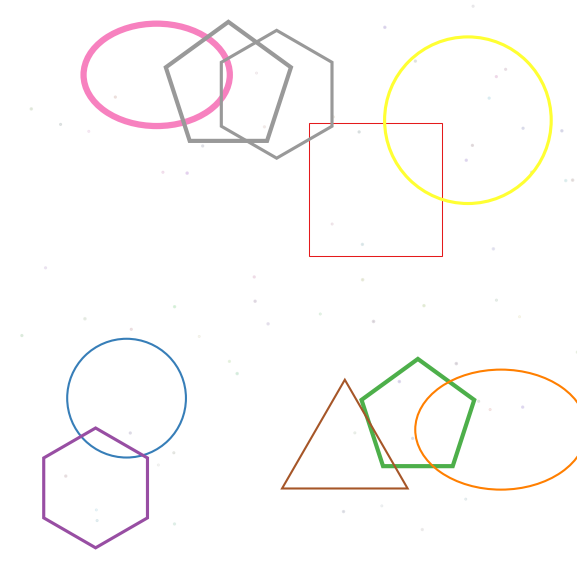[{"shape": "square", "thickness": 0.5, "radius": 0.57, "center": [0.65, 0.671]}, {"shape": "circle", "thickness": 1, "radius": 0.51, "center": [0.219, 0.31]}, {"shape": "pentagon", "thickness": 2, "radius": 0.51, "center": [0.724, 0.275]}, {"shape": "hexagon", "thickness": 1.5, "radius": 0.52, "center": [0.166, 0.154]}, {"shape": "oval", "thickness": 1, "radius": 0.74, "center": [0.868, 0.255]}, {"shape": "circle", "thickness": 1.5, "radius": 0.72, "center": [0.81, 0.791]}, {"shape": "triangle", "thickness": 1, "radius": 0.63, "center": [0.597, 0.216]}, {"shape": "oval", "thickness": 3, "radius": 0.63, "center": [0.271, 0.87]}, {"shape": "pentagon", "thickness": 2, "radius": 0.57, "center": [0.395, 0.847]}, {"shape": "hexagon", "thickness": 1.5, "radius": 0.55, "center": [0.479, 0.836]}]